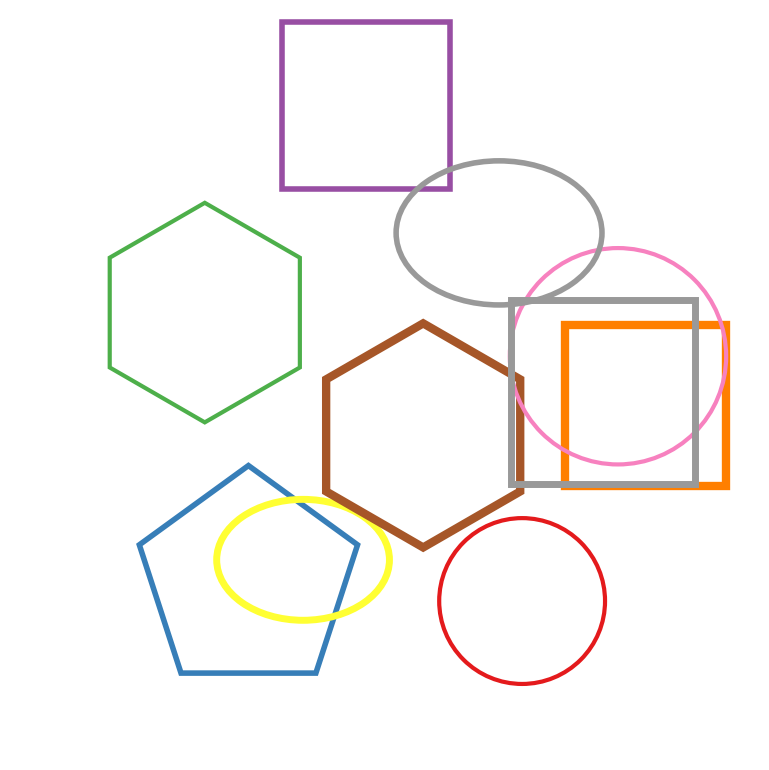[{"shape": "circle", "thickness": 1.5, "radius": 0.54, "center": [0.678, 0.219]}, {"shape": "pentagon", "thickness": 2, "radius": 0.74, "center": [0.323, 0.246]}, {"shape": "hexagon", "thickness": 1.5, "radius": 0.71, "center": [0.266, 0.594]}, {"shape": "square", "thickness": 2, "radius": 0.54, "center": [0.475, 0.863]}, {"shape": "square", "thickness": 3, "radius": 0.52, "center": [0.838, 0.474]}, {"shape": "oval", "thickness": 2.5, "radius": 0.56, "center": [0.394, 0.273]}, {"shape": "hexagon", "thickness": 3, "radius": 0.73, "center": [0.55, 0.435]}, {"shape": "circle", "thickness": 1.5, "radius": 0.7, "center": [0.803, 0.537]}, {"shape": "square", "thickness": 2.5, "radius": 0.6, "center": [0.783, 0.491]}, {"shape": "oval", "thickness": 2, "radius": 0.67, "center": [0.648, 0.698]}]